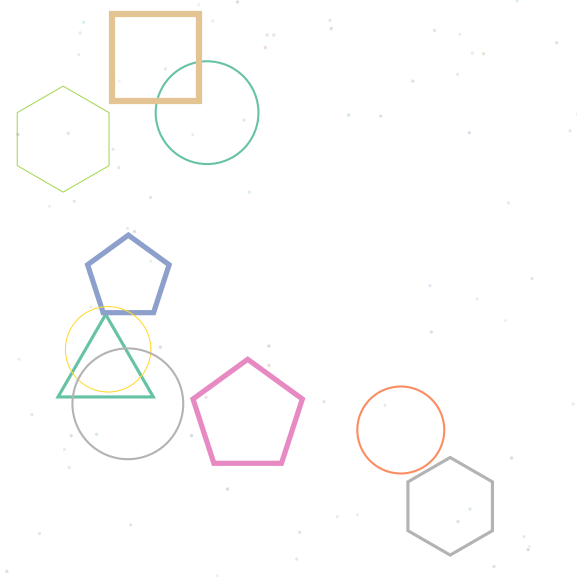[{"shape": "circle", "thickness": 1, "radius": 0.44, "center": [0.359, 0.804]}, {"shape": "triangle", "thickness": 1.5, "radius": 0.48, "center": [0.183, 0.359]}, {"shape": "circle", "thickness": 1, "radius": 0.38, "center": [0.694, 0.255]}, {"shape": "pentagon", "thickness": 2.5, "radius": 0.37, "center": [0.222, 0.518]}, {"shape": "pentagon", "thickness": 2.5, "radius": 0.5, "center": [0.429, 0.277]}, {"shape": "hexagon", "thickness": 0.5, "radius": 0.46, "center": [0.109, 0.758]}, {"shape": "circle", "thickness": 0.5, "radius": 0.37, "center": [0.187, 0.394]}, {"shape": "square", "thickness": 3, "radius": 0.38, "center": [0.269, 0.9]}, {"shape": "hexagon", "thickness": 1.5, "radius": 0.42, "center": [0.78, 0.122]}, {"shape": "circle", "thickness": 1, "radius": 0.48, "center": [0.221, 0.3]}]